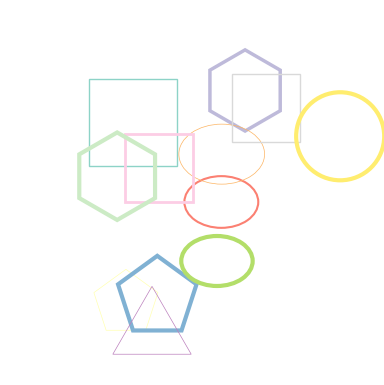[{"shape": "square", "thickness": 1, "radius": 0.57, "center": [0.346, 0.682]}, {"shape": "pentagon", "thickness": 0.5, "radius": 0.44, "center": [0.327, 0.213]}, {"shape": "hexagon", "thickness": 2.5, "radius": 0.53, "center": [0.637, 0.765]}, {"shape": "oval", "thickness": 1.5, "radius": 0.48, "center": [0.575, 0.475]}, {"shape": "pentagon", "thickness": 3, "radius": 0.54, "center": [0.409, 0.228]}, {"shape": "oval", "thickness": 0.5, "radius": 0.56, "center": [0.576, 0.6]}, {"shape": "oval", "thickness": 3, "radius": 0.46, "center": [0.564, 0.322]}, {"shape": "square", "thickness": 2, "radius": 0.45, "center": [0.413, 0.563]}, {"shape": "square", "thickness": 1, "radius": 0.44, "center": [0.692, 0.719]}, {"shape": "triangle", "thickness": 0.5, "radius": 0.59, "center": [0.395, 0.139]}, {"shape": "hexagon", "thickness": 3, "radius": 0.57, "center": [0.304, 0.542]}, {"shape": "circle", "thickness": 3, "radius": 0.57, "center": [0.884, 0.646]}]